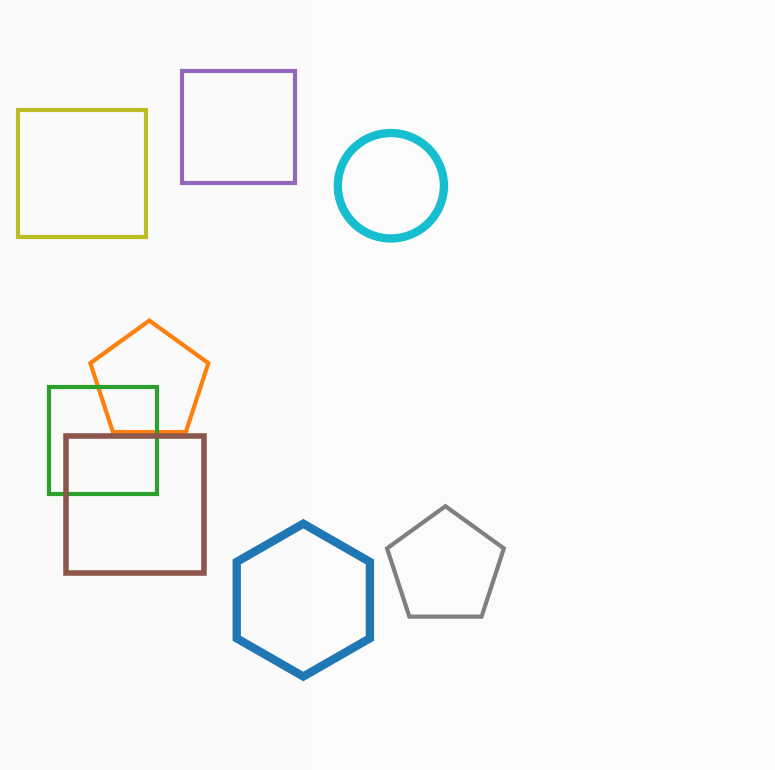[{"shape": "hexagon", "thickness": 3, "radius": 0.5, "center": [0.391, 0.221]}, {"shape": "pentagon", "thickness": 1.5, "radius": 0.4, "center": [0.193, 0.504]}, {"shape": "square", "thickness": 1.5, "radius": 0.35, "center": [0.133, 0.427]}, {"shape": "square", "thickness": 1.5, "radius": 0.36, "center": [0.307, 0.835]}, {"shape": "square", "thickness": 2, "radius": 0.45, "center": [0.174, 0.344]}, {"shape": "pentagon", "thickness": 1.5, "radius": 0.4, "center": [0.575, 0.263]}, {"shape": "square", "thickness": 1.5, "radius": 0.41, "center": [0.106, 0.775]}, {"shape": "circle", "thickness": 3, "radius": 0.34, "center": [0.504, 0.759]}]